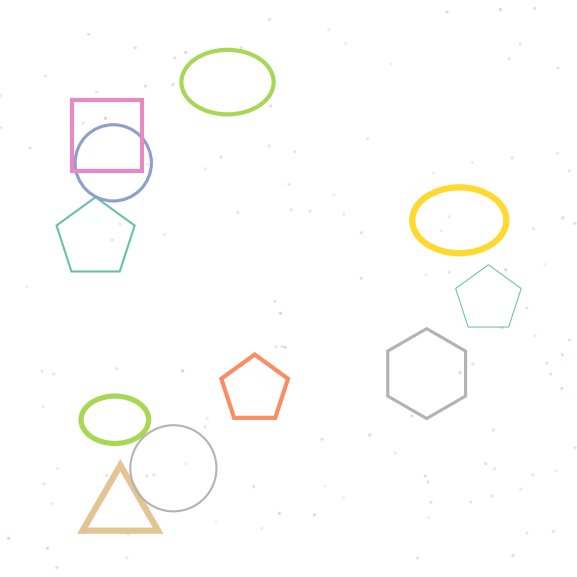[{"shape": "pentagon", "thickness": 0.5, "radius": 0.3, "center": [0.846, 0.481]}, {"shape": "pentagon", "thickness": 1, "radius": 0.36, "center": [0.166, 0.587]}, {"shape": "pentagon", "thickness": 2, "radius": 0.3, "center": [0.441, 0.325]}, {"shape": "circle", "thickness": 1.5, "radius": 0.33, "center": [0.196, 0.717]}, {"shape": "square", "thickness": 2, "radius": 0.31, "center": [0.185, 0.764]}, {"shape": "oval", "thickness": 2, "radius": 0.4, "center": [0.394, 0.857]}, {"shape": "oval", "thickness": 2.5, "radius": 0.29, "center": [0.199, 0.272]}, {"shape": "oval", "thickness": 3, "radius": 0.41, "center": [0.795, 0.618]}, {"shape": "triangle", "thickness": 3, "radius": 0.38, "center": [0.208, 0.118]}, {"shape": "hexagon", "thickness": 1.5, "radius": 0.39, "center": [0.739, 0.352]}, {"shape": "circle", "thickness": 1, "radius": 0.37, "center": [0.3, 0.188]}]